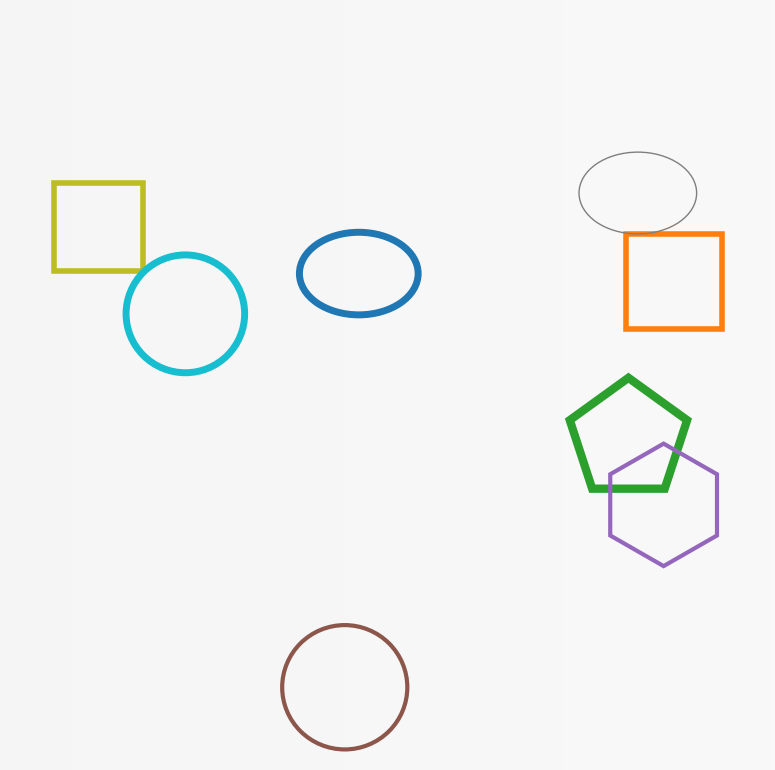[{"shape": "oval", "thickness": 2.5, "radius": 0.38, "center": [0.463, 0.645]}, {"shape": "square", "thickness": 2, "radius": 0.31, "center": [0.87, 0.635]}, {"shape": "pentagon", "thickness": 3, "radius": 0.4, "center": [0.811, 0.43]}, {"shape": "hexagon", "thickness": 1.5, "radius": 0.4, "center": [0.856, 0.344]}, {"shape": "circle", "thickness": 1.5, "radius": 0.4, "center": [0.445, 0.107]}, {"shape": "oval", "thickness": 0.5, "radius": 0.38, "center": [0.823, 0.749]}, {"shape": "square", "thickness": 2, "radius": 0.29, "center": [0.127, 0.705]}, {"shape": "circle", "thickness": 2.5, "radius": 0.38, "center": [0.239, 0.592]}]